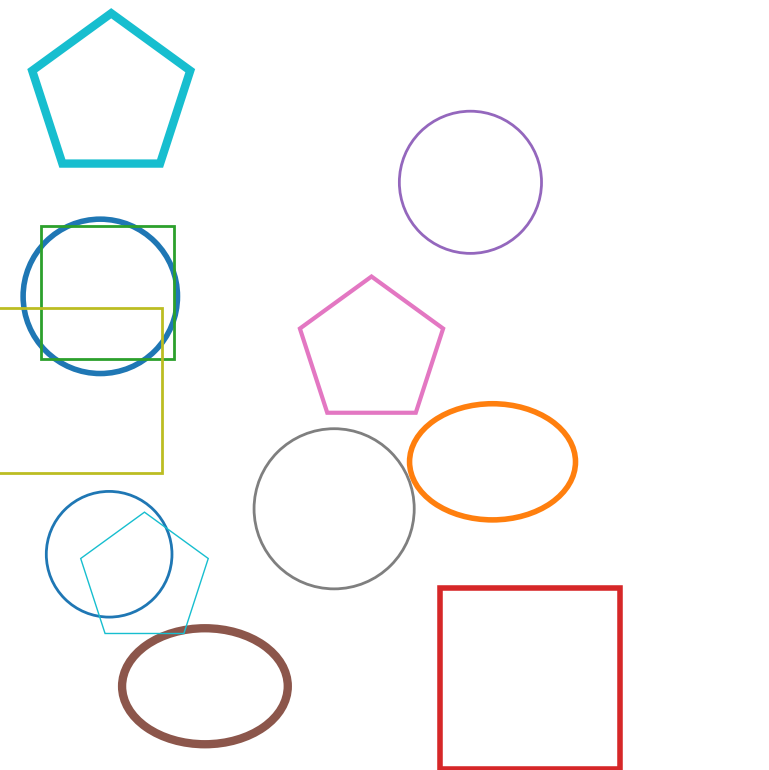[{"shape": "circle", "thickness": 2, "radius": 0.5, "center": [0.13, 0.615]}, {"shape": "circle", "thickness": 1, "radius": 0.41, "center": [0.142, 0.28]}, {"shape": "oval", "thickness": 2, "radius": 0.54, "center": [0.64, 0.4]}, {"shape": "square", "thickness": 1, "radius": 0.43, "center": [0.139, 0.62]}, {"shape": "square", "thickness": 2, "radius": 0.58, "center": [0.689, 0.119]}, {"shape": "circle", "thickness": 1, "radius": 0.46, "center": [0.611, 0.763]}, {"shape": "oval", "thickness": 3, "radius": 0.54, "center": [0.266, 0.109]}, {"shape": "pentagon", "thickness": 1.5, "radius": 0.49, "center": [0.482, 0.543]}, {"shape": "circle", "thickness": 1, "radius": 0.52, "center": [0.434, 0.339]}, {"shape": "square", "thickness": 1, "radius": 0.54, "center": [0.103, 0.492]}, {"shape": "pentagon", "thickness": 0.5, "radius": 0.44, "center": [0.188, 0.248]}, {"shape": "pentagon", "thickness": 3, "radius": 0.54, "center": [0.144, 0.875]}]